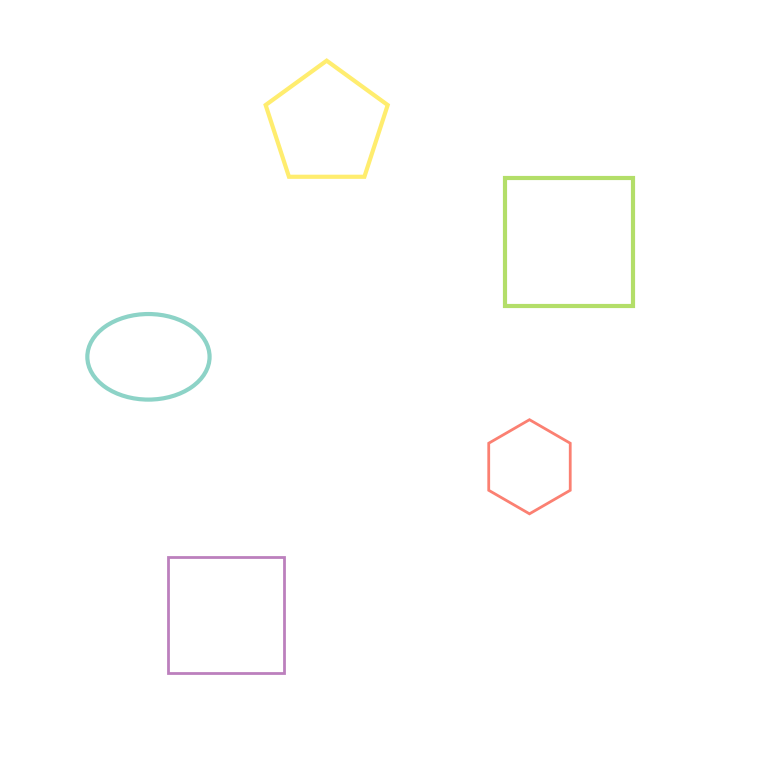[{"shape": "oval", "thickness": 1.5, "radius": 0.4, "center": [0.193, 0.537]}, {"shape": "hexagon", "thickness": 1, "radius": 0.31, "center": [0.688, 0.394]}, {"shape": "square", "thickness": 1.5, "radius": 0.41, "center": [0.739, 0.686]}, {"shape": "square", "thickness": 1, "radius": 0.38, "center": [0.294, 0.201]}, {"shape": "pentagon", "thickness": 1.5, "radius": 0.42, "center": [0.424, 0.838]}]